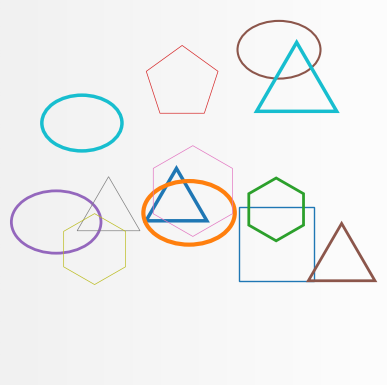[{"shape": "square", "thickness": 1, "radius": 0.48, "center": [0.713, 0.365]}, {"shape": "triangle", "thickness": 2.5, "radius": 0.45, "center": [0.455, 0.472]}, {"shape": "oval", "thickness": 3, "radius": 0.59, "center": [0.488, 0.447]}, {"shape": "hexagon", "thickness": 2, "radius": 0.41, "center": [0.713, 0.456]}, {"shape": "pentagon", "thickness": 0.5, "radius": 0.49, "center": [0.47, 0.785]}, {"shape": "oval", "thickness": 2, "radius": 0.58, "center": [0.145, 0.423]}, {"shape": "oval", "thickness": 1.5, "radius": 0.54, "center": [0.72, 0.871]}, {"shape": "triangle", "thickness": 2, "radius": 0.5, "center": [0.882, 0.32]}, {"shape": "hexagon", "thickness": 0.5, "radius": 0.59, "center": [0.498, 0.504]}, {"shape": "triangle", "thickness": 0.5, "radius": 0.47, "center": [0.28, 0.447]}, {"shape": "hexagon", "thickness": 0.5, "radius": 0.46, "center": [0.244, 0.353]}, {"shape": "triangle", "thickness": 2.5, "radius": 0.6, "center": [0.766, 0.771]}, {"shape": "oval", "thickness": 2.5, "radius": 0.52, "center": [0.211, 0.68]}]